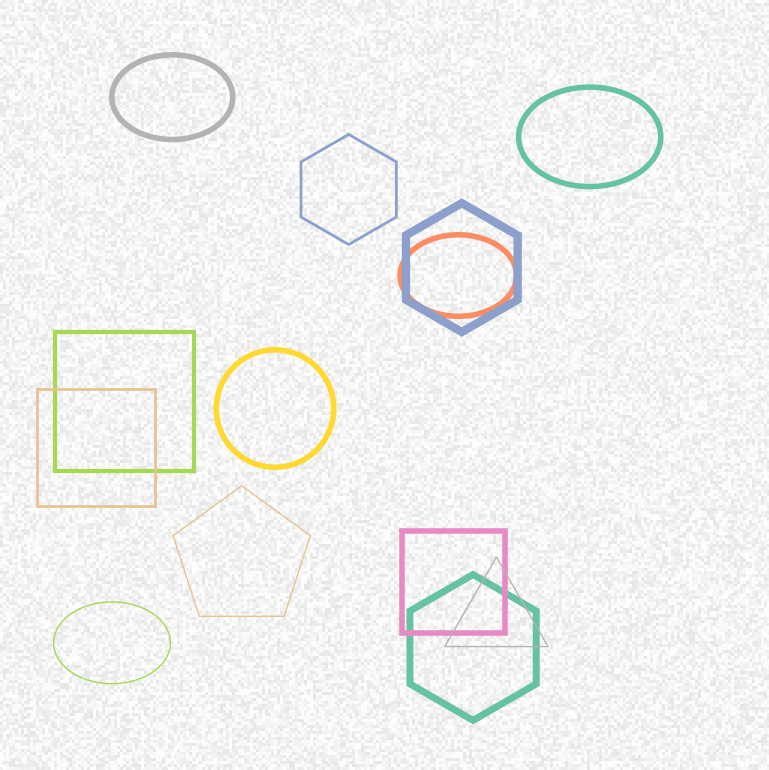[{"shape": "oval", "thickness": 2, "radius": 0.46, "center": [0.766, 0.822]}, {"shape": "hexagon", "thickness": 2.5, "radius": 0.47, "center": [0.614, 0.159]}, {"shape": "oval", "thickness": 2, "radius": 0.38, "center": [0.595, 0.642]}, {"shape": "hexagon", "thickness": 3, "radius": 0.42, "center": [0.6, 0.653]}, {"shape": "hexagon", "thickness": 1, "radius": 0.36, "center": [0.453, 0.754]}, {"shape": "square", "thickness": 2, "radius": 0.33, "center": [0.589, 0.244]}, {"shape": "oval", "thickness": 0.5, "radius": 0.38, "center": [0.145, 0.165]}, {"shape": "square", "thickness": 1.5, "radius": 0.45, "center": [0.161, 0.479]}, {"shape": "circle", "thickness": 2, "radius": 0.38, "center": [0.357, 0.469]}, {"shape": "square", "thickness": 1, "radius": 0.38, "center": [0.124, 0.419]}, {"shape": "pentagon", "thickness": 0.5, "radius": 0.47, "center": [0.314, 0.275]}, {"shape": "triangle", "thickness": 0.5, "radius": 0.39, "center": [0.645, 0.199]}, {"shape": "oval", "thickness": 2, "radius": 0.39, "center": [0.224, 0.874]}]